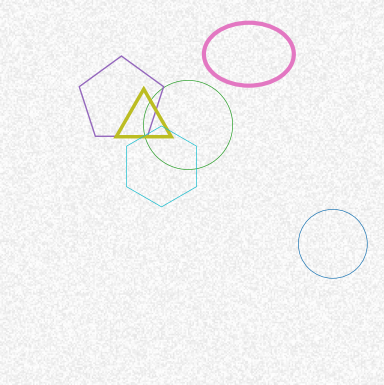[{"shape": "circle", "thickness": 0.5, "radius": 0.45, "center": [0.864, 0.367]}, {"shape": "circle", "thickness": 0.5, "radius": 0.58, "center": [0.489, 0.675]}, {"shape": "pentagon", "thickness": 1, "radius": 0.58, "center": [0.315, 0.739]}, {"shape": "oval", "thickness": 3, "radius": 0.58, "center": [0.646, 0.859]}, {"shape": "triangle", "thickness": 2.5, "radius": 0.41, "center": [0.373, 0.686]}, {"shape": "hexagon", "thickness": 0.5, "radius": 0.53, "center": [0.42, 0.568]}]